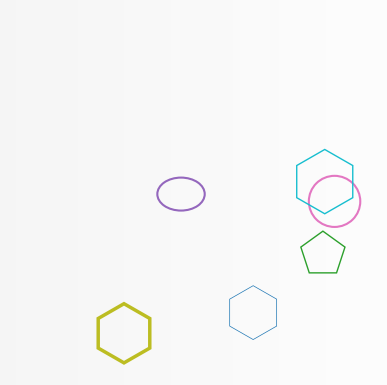[{"shape": "hexagon", "thickness": 0.5, "radius": 0.35, "center": [0.653, 0.188]}, {"shape": "pentagon", "thickness": 1, "radius": 0.3, "center": [0.833, 0.34]}, {"shape": "oval", "thickness": 1.5, "radius": 0.31, "center": [0.467, 0.496]}, {"shape": "circle", "thickness": 1.5, "radius": 0.33, "center": [0.863, 0.477]}, {"shape": "hexagon", "thickness": 2.5, "radius": 0.38, "center": [0.32, 0.134]}, {"shape": "hexagon", "thickness": 1, "radius": 0.42, "center": [0.838, 0.528]}]